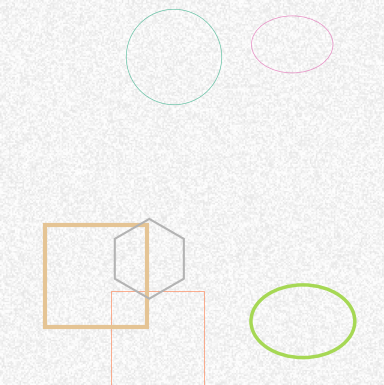[{"shape": "circle", "thickness": 0.5, "radius": 0.62, "center": [0.452, 0.852]}, {"shape": "square", "thickness": 0.5, "radius": 0.61, "center": [0.409, 0.122]}, {"shape": "oval", "thickness": 0.5, "radius": 0.53, "center": [0.759, 0.885]}, {"shape": "oval", "thickness": 2.5, "radius": 0.67, "center": [0.787, 0.166]}, {"shape": "square", "thickness": 3, "radius": 0.67, "center": [0.25, 0.284]}, {"shape": "hexagon", "thickness": 1.5, "radius": 0.52, "center": [0.388, 0.328]}]